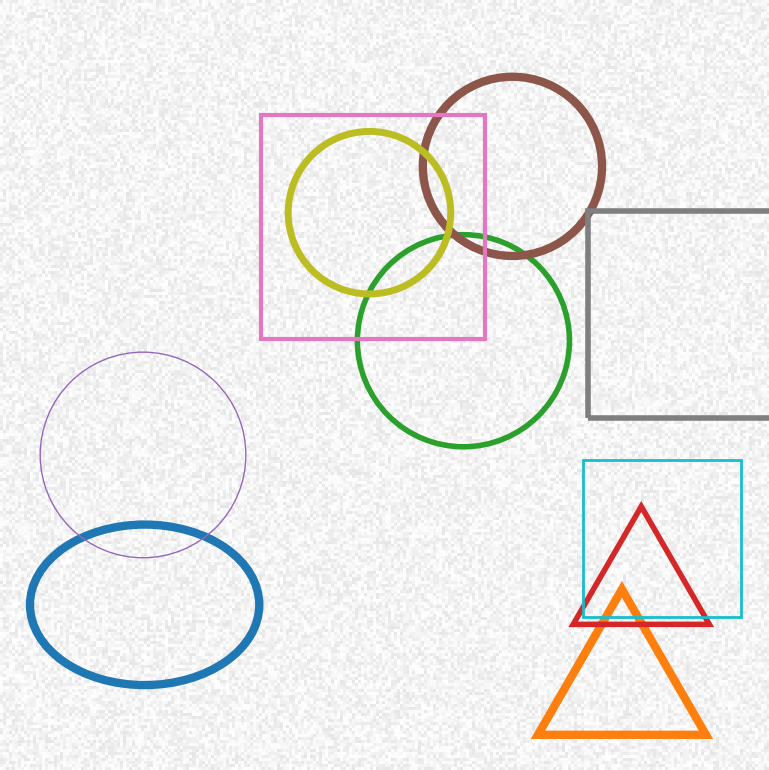[{"shape": "oval", "thickness": 3, "radius": 0.74, "center": [0.188, 0.215]}, {"shape": "triangle", "thickness": 3, "radius": 0.63, "center": [0.808, 0.109]}, {"shape": "circle", "thickness": 2, "radius": 0.69, "center": [0.602, 0.557]}, {"shape": "triangle", "thickness": 2, "radius": 0.51, "center": [0.833, 0.24]}, {"shape": "circle", "thickness": 0.5, "radius": 0.67, "center": [0.186, 0.409]}, {"shape": "circle", "thickness": 3, "radius": 0.58, "center": [0.666, 0.784]}, {"shape": "square", "thickness": 1.5, "radius": 0.73, "center": [0.484, 0.705]}, {"shape": "square", "thickness": 2, "radius": 0.67, "center": [0.898, 0.592]}, {"shape": "circle", "thickness": 2.5, "radius": 0.53, "center": [0.48, 0.724]}, {"shape": "square", "thickness": 1, "radius": 0.51, "center": [0.86, 0.301]}]